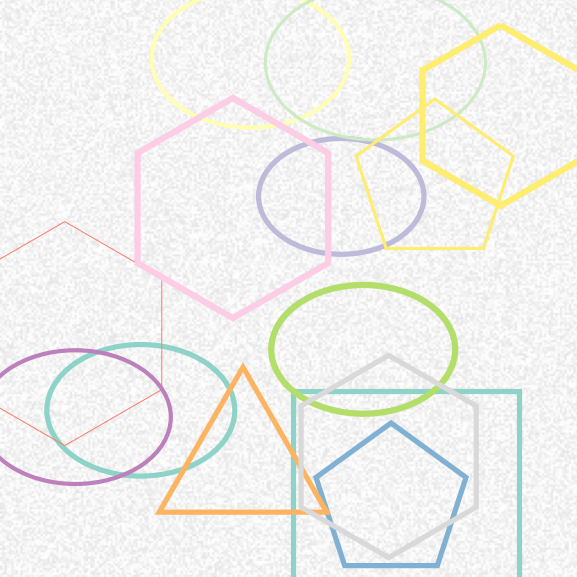[{"shape": "oval", "thickness": 2.5, "radius": 0.81, "center": [0.244, 0.289]}, {"shape": "square", "thickness": 2.5, "radius": 0.98, "center": [0.703, 0.126]}, {"shape": "oval", "thickness": 2, "radius": 0.85, "center": [0.434, 0.898]}, {"shape": "oval", "thickness": 2.5, "radius": 0.72, "center": [0.591, 0.659]}, {"shape": "hexagon", "thickness": 0.5, "radius": 0.97, "center": [0.112, 0.421]}, {"shape": "pentagon", "thickness": 2.5, "radius": 0.68, "center": [0.677, 0.13]}, {"shape": "triangle", "thickness": 2.5, "radius": 0.84, "center": [0.421, 0.196]}, {"shape": "oval", "thickness": 3, "radius": 0.8, "center": [0.629, 0.394]}, {"shape": "hexagon", "thickness": 3, "radius": 0.95, "center": [0.403, 0.639]}, {"shape": "hexagon", "thickness": 2.5, "radius": 0.88, "center": [0.673, 0.209]}, {"shape": "oval", "thickness": 2, "radius": 0.83, "center": [0.13, 0.277]}, {"shape": "oval", "thickness": 1.5, "radius": 0.95, "center": [0.65, 0.89]}, {"shape": "pentagon", "thickness": 1.5, "radius": 0.72, "center": [0.753, 0.685]}, {"shape": "hexagon", "thickness": 3, "radius": 0.78, "center": [0.867, 0.799]}]